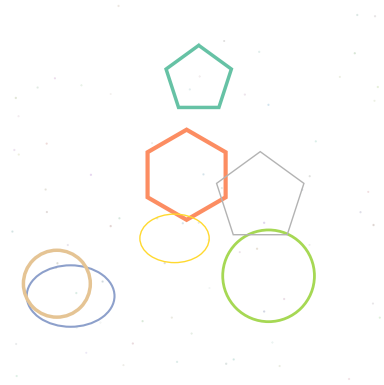[{"shape": "pentagon", "thickness": 2.5, "radius": 0.45, "center": [0.516, 0.793]}, {"shape": "hexagon", "thickness": 3, "radius": 0.59, "center": [0.485, 0.546]}, {"shape": "oval", "thickness": 1.5, "radius": 0.57, "center": [0.183, 0.231]}, {"shape": "circle", "thickness": 2, "radius": 0.6, "center": [0.698, 0.284]}, {"shape": "oval", "thickness": 1, "radius": 0.45, "center": [0.453, 0.381]}, {"shape": "circle", "thickness": 2.5, "radius": 0.43, "center": [0.148, 0.263]}, {"shape": "pentagon", "thickness": 1, "radius": 0.6, "center": [0.676, 0.487]}]